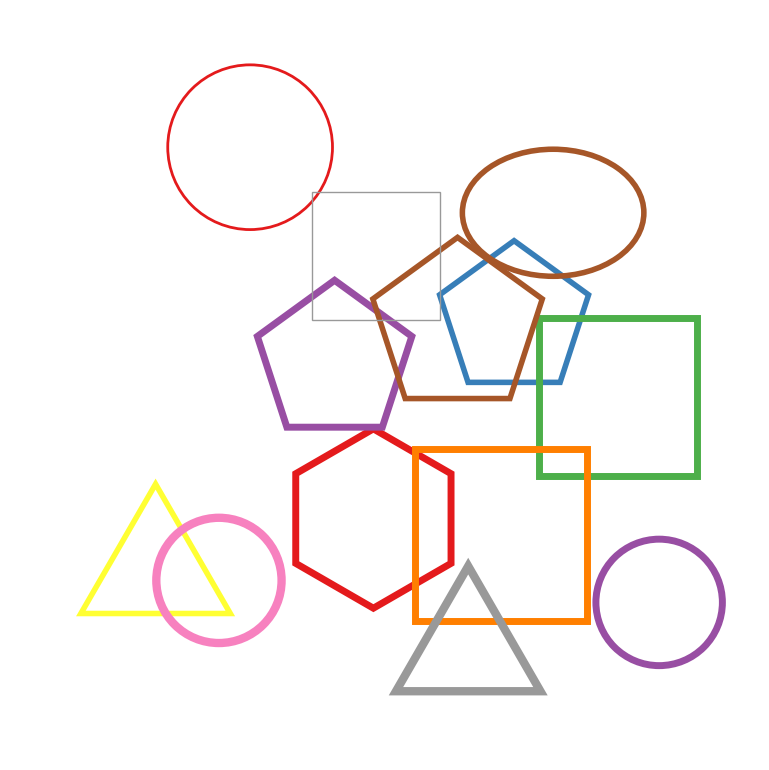[{"shape": "circle", "thickness": 1, "radius": 0.53, "center": [0.325, 0.809]}, {"shape": "hexagon", "thickness": 2.5, "radius": 0.58, "center": [0.485, 0.327]}, {"shape": "pentagon", "thickness": 2, "radius": 0.51, "center": [0.668, 0.586]}, {"shape": "square", "thickness": 2.5, "radius": 0.51, "center": [0.802, 0.484]}, {"shape": "pentagon", "thickness": 2.5, "radius": 0.53, "center": [0.435, 0.531]}, {"shape": "circle", "thickness": 2.5, "radius": 0.41, "center": [0.856, 0.218]}, {"shape": "square", "thickness": 2.5, "radius": 0.56, "center": [0.651, 0.305]}, {"shape": "triangle", "thickness": 2, "radius": 0.56, "center": [0.202, 0.259]}, {"shape": "pentagon", "thickness": 2, "radius": 0.58, "center": [0.594, 0.576]}, {"shape": "oval", "thickness": 2, "radius": 0.59, "center": [0.718, 0.724]}, {"shape": "circle", "thickness": 3, "radius": 0.41, "center": [0.284, 0.246]}, {"shape": "square", "thickness": 0.5, "radius": 0.41, "center": [0.488, 0.667]}, {"shape": "triangle", "thickness": 3, "radius": 0.54, "center": [0.608, 0.156]}]